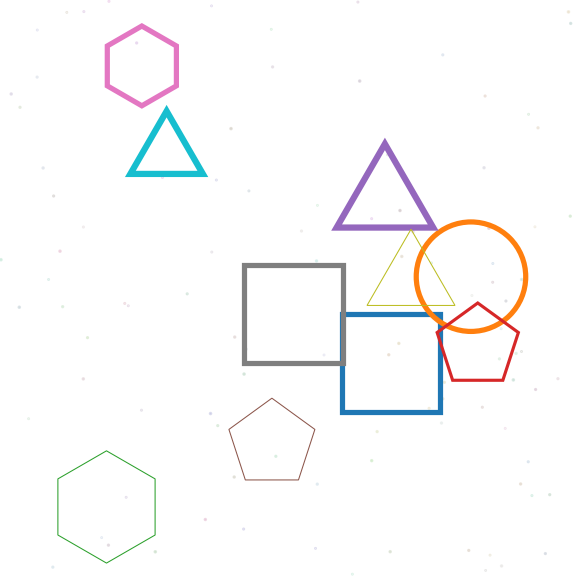[{"shape": "square", "thickness": 2.5, "radius": 0.42, "center": [0.677, 0.37]}, {"shape": "circle", "thickness": 2.5, "radius": 0.47, "center": [0.816, 0.52]}, {"shape": "hexagon", "thickness": 0.5, "radius": 0.49, "center": [0.184, 0.121]}, {"shape": "pentagon", "thickness": 1.5, "radius": 0.37, "center": [0.827, 0.4]}, {"shape": "triangle", "thickness": 3, "radius": 0.48, "center": [0.666, 0.653]}, {"shape": "pentagon", "thickness": 0.5, "radius": 0.39, "center": [0.471, 0.231]}, {"shape": "hexagon", "thickness": 2.5, "radius": 0.35, "center": [0.246, 0.885]}, {"shape": "square", "thickness": 2.5, "radius": 0.43, "center": [0.508, 0.456]}, {"shape": "triangle", "thickness": 0.5, "radius": 0.44, "center": [0.712, 0.514]}, {"shape": "triangle", "thickness": 3, "radius": 0.36, "center": [0.289, 0.734]}]